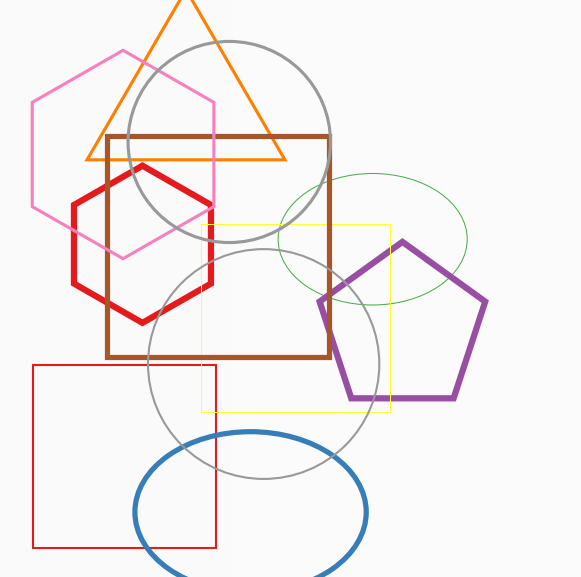[{"shape": "hexagon", "thickness": 3, "radius": 0.68, "center": [0.245, 0.576]}, {"shape": "square", "thickness": 1, "radius": 0.79, "center": [0.214, 0.208]}, {"shape": "oval", "thickness": 2.5, "radius": 0.99, "center": [0.431, 0.112]}, {"shape": "oval", "thickness": 0.5, "radius": 0.81, "center": [0.641, 0.585]}, {"shape": "pentagon", "thickness": 3, "radius": 0.75, "center": [0.692, 0.431]}, {"shape": "triangle", "thickness": 1.5, "radius": 0.98, "center": [0.32, 0.821]}, {"shape": "square", "thickness": 0.5, "radius": 0.81, "center": [0.508, 0.448]}, {"shape": "square", "thickness": 2.5, "radius": 0.96, "center": [0.375, 0.573]}, {"shape": "hexagon", "thickness": 1.5, "radius": 0.9, "center": [0.212, 0.732]}, {"shape": "circle", "thickness": 1.5, "radius": 0.87, "center": [0.394, 0.753]}, {"shape": "circle", "thickness": 1, "radius": 0.99, "center": [0.454, 0.369]}]